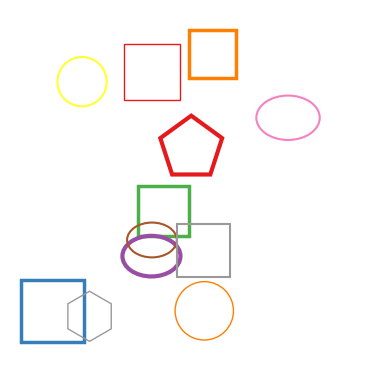[{"shape": "pentagon", "thickness": 3, "radius": 0.42, "center": [0.497, 0.615]}, {"shape": "square", "thickness": 1, "radius": 0.36, "center": [0.395, 0.814]}, {"shape": "square", "thickness": 2.5, "radius": 0.41, "center": [0.137, 0.192]}, {"shape": "square", "thickness": 2.5, "radius": 0.33, "center": [0.424, 0.452]}, {"shape": "oval", "thickness": 3, "radius": 0.38, "center": [0.393, 0.335]}, {"shape": "circle", "thickness": 1, "radius": 0.38, "center": [0.531, 0.193]}, {"shape": "square", "thickness": 2.5, "radius": 0.31, "center": [0.552, 0.86]}, {"shape": "circle", "thickness": 1.5, "radius": 0.32, "center": [0.213, 0.788]}, {"shape": "oval", "thickness": 1.5, "radius": 0.32, "center": [0.395, 0.377]}, {"shape": "oval", "thickness": 1.5, "radius": 0.41, "center": [0.748, 0.694]}, {"shape": "hexagon", "thickness": 1, "radius": 0.33, "center": [0.233, 0.178]}, {"shape": "square", "thickness": 1.5, "radius": 0.34, "center": [0.528, 0.35]}]